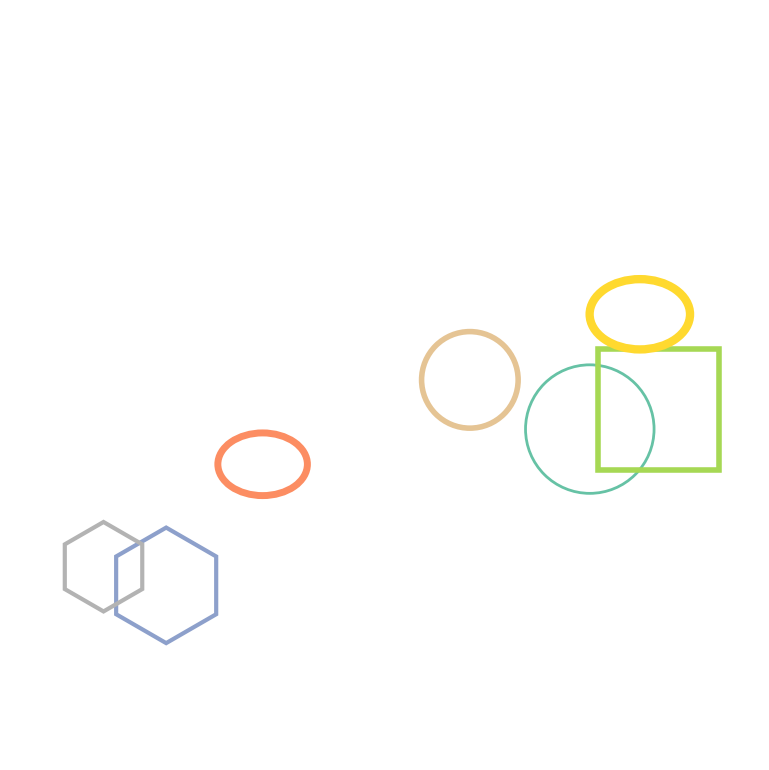[{"shape": "circle", "thickness": 1, "radius": 0.42, "center": [0.766, 0.443]}, {"shape": "oval", "thickness": 2.5, "radius": 0.29, "center": [0.341, 0.397]}, {"shape": "hexagon", "thickness": 1.5, "radius": 0.38, "center": [0.216, 0.24]}, {"shape": "square", "thickness": 2, "radius": 0.39, "center": [0.855, 0.469]}, {"shape": "oval", "thickness": 3, "radius": 0.33, "center": [0.831, 0.592]}, {"shape": "circle", "thickness": 2, "radius": 0.31, "center": [0.61, 0.507]}, {"shape": "hexagon", "thickness": 1.5, "radius": 0.29, "center": [0.134, 0.264]}]